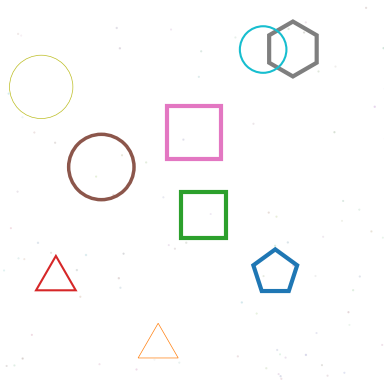[{"shape": "pentagon", "thickness": 3, "radius": 0.3, "center": [0.715, 0.292]}, {"shape": "triangle", "thickness": 0.5, "radius": 0.3, "center": [0.411, 0.1]}, {"shape": "square", "thickness": 3, "radius": 0.3, "center": [0.529, 0.442]}, {"shape": "triangle", "thickness": 1.5, "radius": 0.3, "center": [0.145, 0.276]}, {"shape": "circle", "thickness": 2.5, "radius": 0.42, "center": [0.263, 0.566]}, {"shape": "square", "thickness": 3, "radius": 0.35, "center": [0.503, 0.656]}, {"shape": "hexagon", "thickness": 3, "radius": 0.36, "center": [0.761, 0.873]}, {"shape": "circle", "thickness": 0.5, "radius": 0.41, "center": [0.107, 0.774]}, {"shape": "circle", "thickness": 1.5, "radius": 0.3, "center": [0.683, 0.871]}]